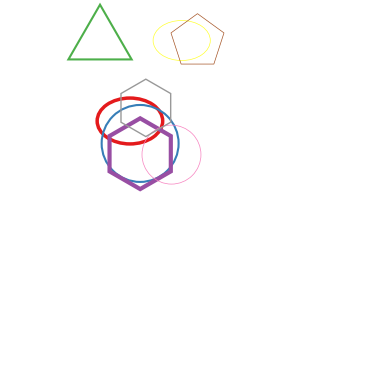[{"shape": "oval", "thickness": 2.5, "radius": 0.43, "center": [0.337, 0.686]}, {"shape": "circle", "thickness": 1.5, "radius": 0.5, "center": [0.364, 0.627]}, {"shape": "triangle", "thickness": 1.5, "radius": 0.47, "center": [0.26, 0.893]}, {"shape": "hexagon", "thickness": 3, "radius": 0.46, "center": [0.364, 0.601]}, {"shape": "oval", "thickness": 0.5, "radius": 0.37, "center": [0.472, 0.895]}, {"shape": "pentagon", "thickness": 0.5, "radius": 0.36, "center": [0.513, 0.892]}, {"shape": "circle", "thickness": 0.5, "radius": 0.38, "center": [0.445, 0.598]}, {"shape": "hexagon", "thickness": 1, "radius": 0.37, "center": [0.379, 0.72]}]